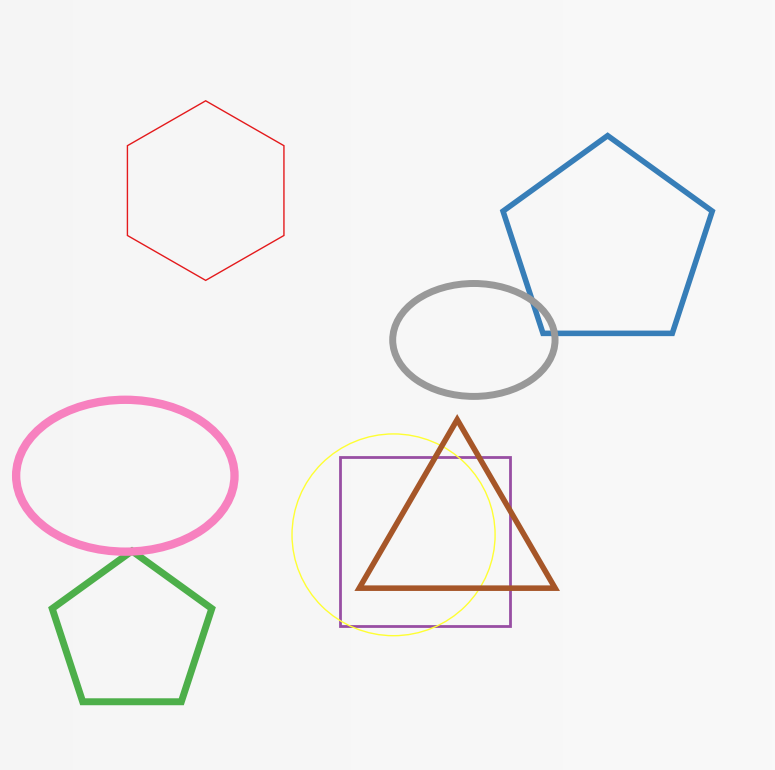[{"shape": "hexagon", "thickness": 0.5, "radius": 0.58, "center": [0.265, 0.752]}, {"shape": "pentagon", "thickness": 2, "radius": 0.71, "center": [0.784, 0.682]}, {"shape": "pentagon", "thickness": 2.5, "radius": 0.54, "center": [0.17, 0.176]}, {"shape": "square", "thickness": 1, "radius": 0.55, "center": [0.549, 0.296]}, {"shape": "circle", "thickness": 0.5, "radius": 0.66, "center": [0.508, 0.305]}, {"shape": "triangle", "thickness": 2, "radius": 0.73, "center": [0.59, 0.309]}, {"shape": "oval", "thickness": 3, "radius": 0.7, "center": [0.162, 0.382]}, {"shape": "oval", "thickness": 2.5, "radius": 0.52, "center": [0.611, 0.559]}]